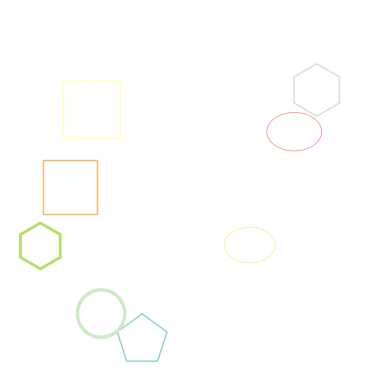[{"shape": "pentagon", "thickness": 1, "radius": 0.34, "center": [0.369, 0.117]}, {"shape": "square", "thickness": 1, "radius": 0.37, "center": [0.237, 0.716]}, {"shape": "oval", "thickness": 0.5, "radius": 0.36, "center": [0.764, 0.658]}, {"shape": "square", "thickness": 1, "radius": 0.35, "center": [0.182, 0.515]}, {"shape": "hexagon", "thickness": 2, "radius": 0.3, "center": [0.105, 0.361]}, {"shape": "hexagon", "thickness": 1, "radius": 0.34, "center": [0.823, 0.766]}, {"shape": "circle", "thickness": 2.5, "radius": 0.31, "center": [0.263, 0.186]}, {"shape": "oval", "thickness": 0.5, "radius": 0.33, "center": [0.649, 0.364]}]